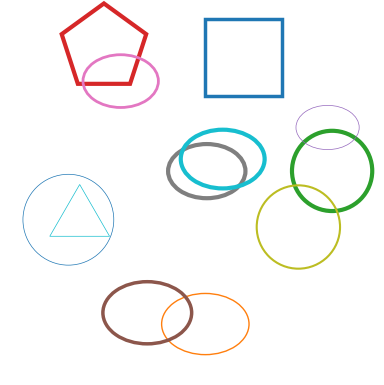[{"shape": "square", "thickness": 2.5, "radius": 0.5, "center": [0.633, 0.85]}, {"shape": "circle", "thickness": 0.5, "radius": 0.59, "center": [0.178, 0.429]}, {"shape": "oval", "thickness": 1, "radius": 0.57, "center": [0.533, 0.158]}, {"shape": "circle", "thickness": 3, "radius": 0.52, "center": [0.863, 0.556]}, {"shape": "pentagon", "thickness": 3, "radius": 0.58, "center": [0.27, 0.876]}, {"shape": "oval", "thickness": 0.5, "radius": 0.41, "center": [0.851, 0.669]}, {"shape": "oval", "thickness": 2.5, "radius": 0.58, "center": [0.383, 0.188]}, {"shape": "oval", "thickness": 2, "radius": 0.49, "center": [0.313, 0.789]}, {"shape": "oval", "thickness": 3, "radius": 0.5, "center": [0.537, 0.555]}, {"shape": "circle", "thickness": 1.5, "radius": 0.54, "center": [0.775, 0.41]}, {"shape": "oval", "thickness": 3, "radius": 0.54, "center": [0.578, 0.587]}, {"shape": "triangle", "thickness": 0.5, "radius": 0.45, "center": [0.207, 0.431]}]